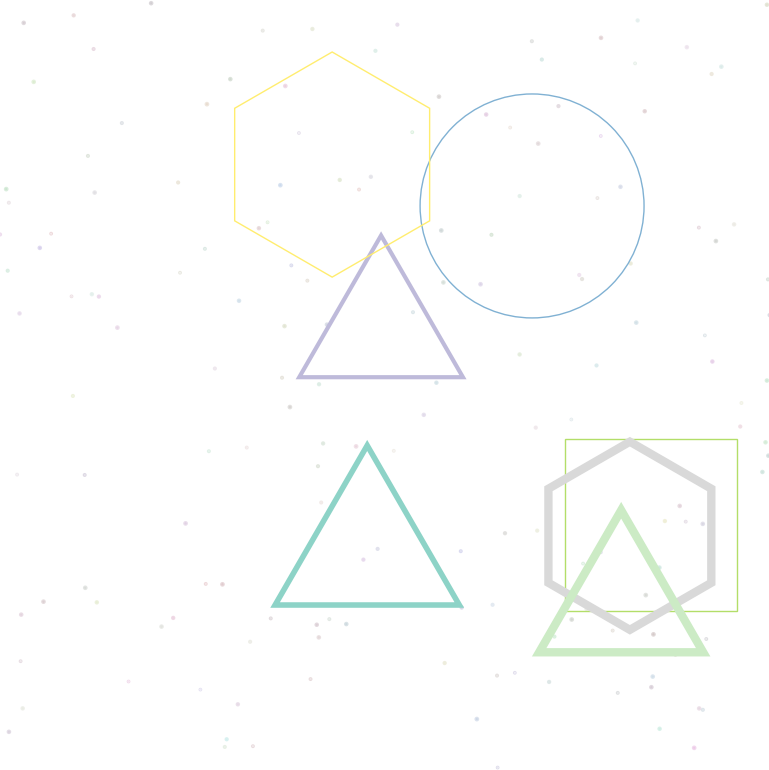[{"shape": "triangle", "thickness": 2, "radius": 0.69, "center": [0.477, 0.283]}, {"shape": "triangle", "thickness": 1.5, "radius": 0.61, "center": [0.495, 0.571]}, {"shape": "circle", "thickness": 0.5, "radius": 0.73, "center": [0.691, 0.733]}, {"shape": "square", "thickness": 0.5, "radius": 0.56, "center": [0.845, 0.319]}, {"shape": "hexagon", "thickness": 3, "radius": 0.61, "center": [0.818, 0.304]}, {"shape": "triangle", "thickness": 3, "radius": 0.61, "center": [0.807, 0.214]}, {"shape": "hexagon", "thickness": 0.5, "radius": 0.73, "center": [0.431, 0.786]}]